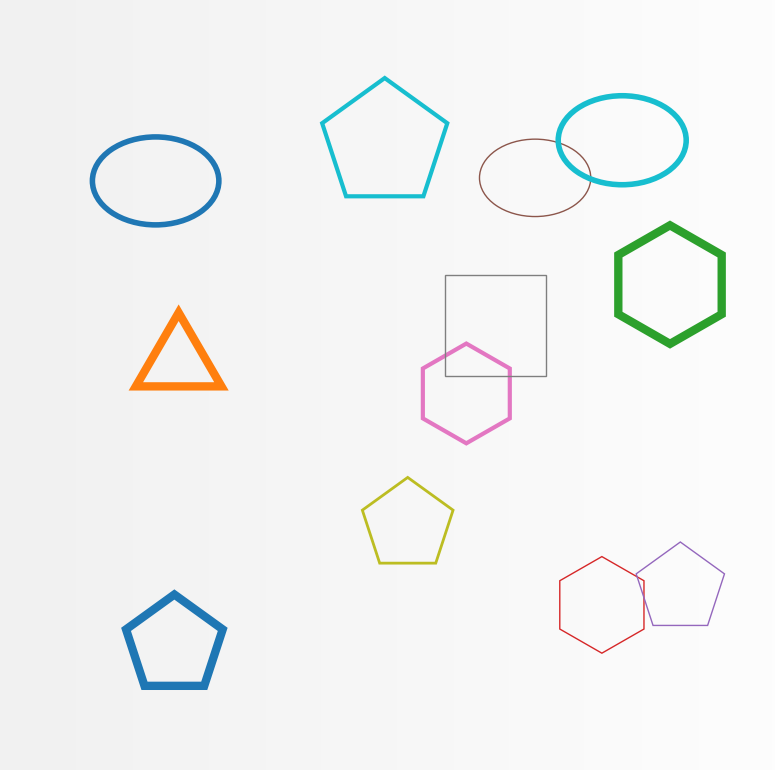[{"shape": "oval", "thickness": 2, "radius": 0.41, "center": [0.201, 0.765]}, {"shape": "pentagon", "thickness": 3, "radius": 0.33, "center": [0.225, 0.162]}, {"shape": "triangle", "thickness": 3, "radius": 0.32, "center": [0.231, 0.53]}, {"shape": "hexagon", "thickness": 3, "radius": 0.39, "center": [0.865, 0.63]}, {"shape": "hexagon", "thickness": 0.5, "radius": 0.31, "center": [0.777, 0.214]}, {"shape": "pentagon", "thickness": 0.5, "radius": 0.3, "center": [0.878, 0.236]}, {"shape": "oval", "thickness": 0.5, "radius": 0.36, "center": [0.69, 0.769]}, {"shape": "hexagon", "thickness": 1.5, "radius": 0.32, "center": [0.602, 0.489]}, {"shape": "square", "thickness": 0.5, "radius": 0.33, "center": [0.639, 0.578]}, {"shape": "pentagon", "thickness": 1, "radius": 0.31, "center": [0.526, 0.318]}, {"shape": "oval", "thickness": 2, "radius": 0.41, "center": [0.803, 0.818]}, {"shape": "pentagon", "thickness": 1.5, "radius": 0.42, "center": [0.496, 0.814]}]